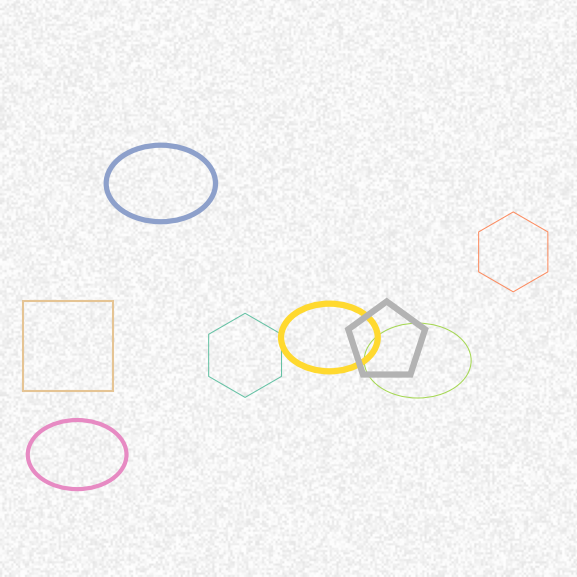[{"shape": "hexagon", "thickness": 0.5, "radius": 0.36, "center": [0.424, 0.384]}, {"shape": "hexagon", "thickness": 0.5, "radius": 0.35, "center": [0.889, 0.563]}, {"shape": "oval", "thickness": 2.5, "radius": 0.47, "center": [0.279, 0.681]}, {"shape": "oval", "thickness": 2, "radius": 0.43, "center": [0.134, 0.212]}, {"shape": "oval", "thickness": 0.5, "radius": 0.46, "center": [0.723, 0.375]}, {"shape": "oval", "thickness": 3, "radius": 0.42, "center": [0.57, 0.415]}, {"shape": "square", "thickness": 1, "radius": 0.39, "center": [0.117, 0.401]}, {"shape": "pentagon", "thickness": 3, "radius": 0.35, "center": [0.67, 0.407]}]